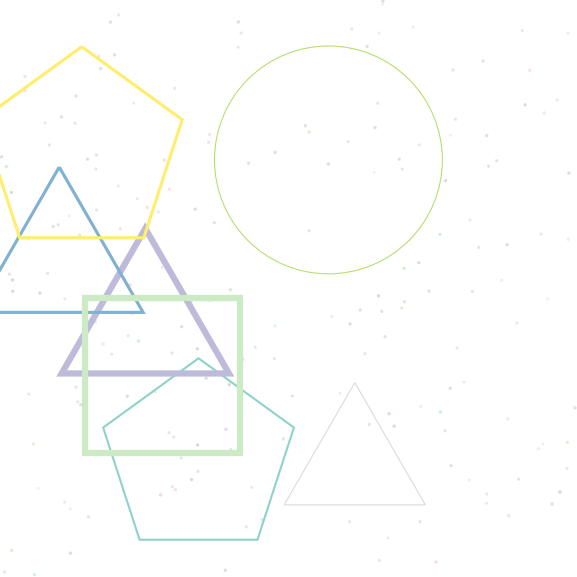[{"shape": "pentagon", "thickness": 1, "radius": 0.87, "center": [0.344, 0.205]}, {"shape": "triangle", "thickness": 3, "radius": 0.84, "center": [0.252, 0.436]}, {"shape": "triangle", "thickness": 1.5, "radius": 0.84, "center": [0.103, 0.542]}, {"shape": "circle", "thickness": 0.5, "radius": 0.99, "center": [0.569, 0.722]}, {"shape": "triangle", "thickness": 0.5, "radius": 0.71, "center": [0.614, 0.195]}, {"shape": "square", "thickness": 3, "radius": 0.67, "center": [0.281, 0.349]}, {"shape": "pentagon", "thickness": 1.5, "radius": 0.91, "center": [0.142, 0.735]}]